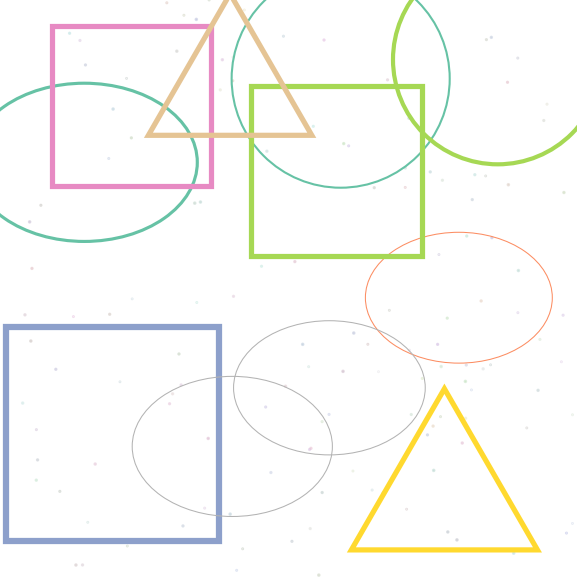[{"shape": "oval", "thickness": 1.5, "radius": 0.98, "center": [0.146, 0.718]}, {"shape": "circle", "thickness": 1, "radius": 0.94, "center": [0.59, 0.863]}, {"shape": "oval", "thickness": 0.5, "radius": 0.81, "center": [0.795, 0.484]}, {"shape": "square", "thickness": 3, "radius": 0.92, "center": [0.194, 0.248]}, {"shape": "square", "thickness": 2.5, "radius": 0.69, "center": [0.228, 0.815]}, {"shape": "square", "thickness": 2.5, "radius": 0.74, "center": [0.582, 0.703]}, {"shape": "circle", "thickness": 2, "radius": 0.91, "center": [0.862, 0.896]}, {"shape": "triangle", "thickness": 2.5, "radius": 0.93, "center": [0.77, 0.14]}, {"shape": "triangle", "thickness": 2.5, "radius": 0.82, "center": [0.398, 0.847]}, {"shape": "oval", "thickness": 0.5, "radius": 0.83, "center": [0.57, 0.328]}, {"shape": "oval", "thickness": 0.5, "radius": 0.87, "center": [0.402, 0.226]}]